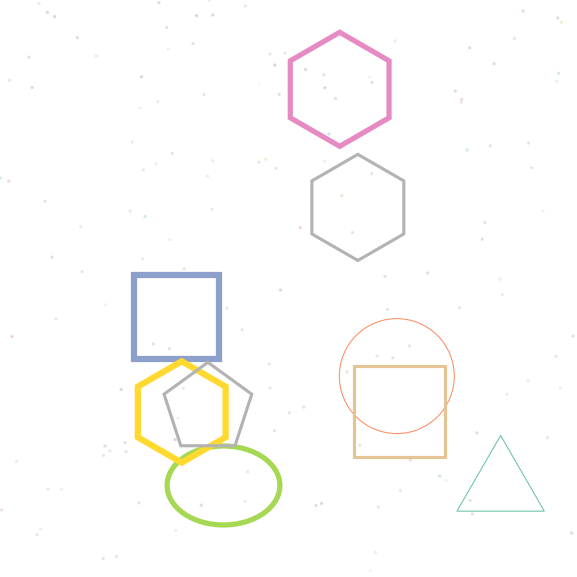[{"shape": "triangle", "thickness": 0.5, "radius": 0.44, "center": [0.867, 0.158]}, {"shape": "circle", "thickness": 0.5, "radius": 0.5, "center": [0.687, 0.348]}, {"shape": "square", "thickness": 3, "radius": 0.37, "center": [0.305, 0.45]}, {"shape": "hexagon", "thickness": 2.5, "radius": 0.49, "center": [0.588, 0.844]}, {"shape": "oval", "thickness": 2.5, "radius": 0.49, "center": [0.387, 0.158]}, {"shape": "hexagon", "thickness": 3, "radius": 0.44, "center": [0.315, 0.286]}, {"shape": "square", "thickness": 1.5, "radius": 0.4, "center": [0.691, 0.287]}, {"shape": "hexagon", "thickness": 1.5, "radius": 0.46, "center": [0.62, 0.64]}, {"shape": "pentagon", "thickness": 1.5, "radius": 0.4, "center": [0.36, 0.292]}]